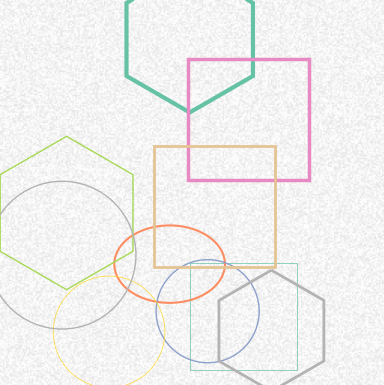[{"shape": "hexagon", "thickness": 3, "radius": 0.95, "center": [0.493, 0.898]}, {"shape": "square", "thickness": 0.5, "radius": 0.7, "center": [0.633, 0.179]}, {"shape": "oval", "thickness": 1.5, "radius": 0.72, "center": [0.441, 0.314]}, {"shape": "circle", "thickness": 1, "radius": 0.67, "center": [0.539, 0.192]}, {"shape": "square", "thickness": 2.5, "radius": 0.78, "center": [0.644, 0.689]}, {"shape": "hexagon", "thickness": 1, "radius": 1.0, "center": [0.173, 0.447]}, {"shape": "circle", "thickness": 0.5, "radius": 0.72, "center": [0.283, 0.138]}, {"shape": "square", "thickness": 2, "radius": 0.79, "center": [0.558, 0.464]}, {"shape": "hexagon", "thickness": 2, "radius": 0.79, "center": [0.705, 0.141]}, {"shape": "circle", "thickness": 1, "radius": 0.96, "center": [0.161, 0.337]}]